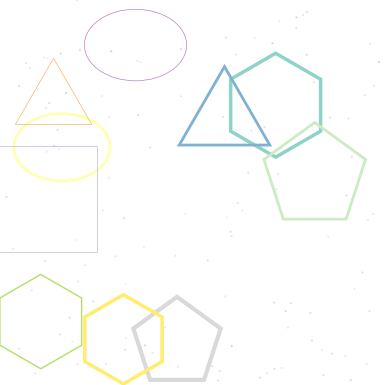[{"shape": "hexagon", "thickness": 2.5, "radius": 0.67, "center": [0.716, 0.727]}, {"shape": "oval", "thickness": 2, "radius": 0.62, "center": [0.161, 0.618]}, {"shape": "square", "thickness": 0.5, "radius": 0.69, "center": [0.114, 0.484]}, {"shape": "triangle", "thickness": 2, "radius": 0.68, "center": [0.583, 0.691]}, {"shape": "triangle", "thickness": 0.5, "radius": 0.57, "center": [0.139, 0.734]}, {"shape": "hexagon", "thickness": 1, "radius": 0.61, "center": [0.106, 0.165]}, {"shape": "pentagon", "thickness": 3, "radius": 0.6, "center": [0.46, 0.11]}, {"shape": "oval", "thickness": 0.5, "radius": 0.66, "center": [0.352, 0.883]}, {"shape": "pentagon", "thickness": 2, "radius": 0.69, "center": [0.817, 0.543]}, {"shape": "hexagon", "thickness": 2.5, "radius": 0.58, "center": [0.321, 0.119]}]